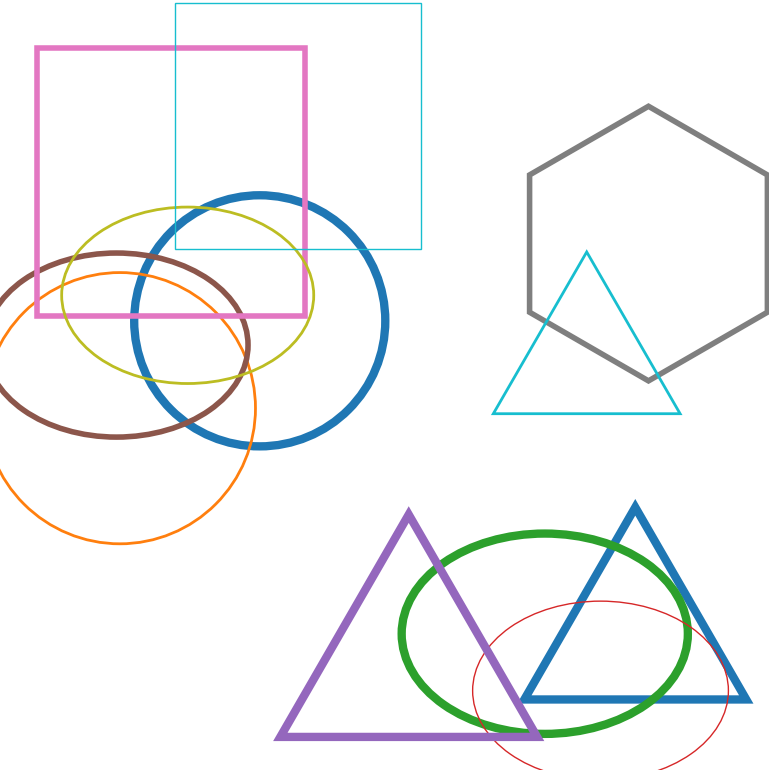[{"shape": "triangle", "thickness": 3, "radius": 0.83, "center": [0.825, 0.175]}, {"shape": "circle", "thickness": 3, "radius": 0.82, "center": [0.337, 0.583]}, {"shape": "circle", "thickness": 1, "radius": 0.88, "center": [0.156, 0.47]}, {"shape": "oval", "thickness": 3, "radius": 0.93, "center": [0.707, 0.177]}, {"shape": "oval", "thickness": 0.5, "radius": 0.83, "center": [0.78, 0.103]}, {"shape": "triangle", "thickness": 3, "radius": 0.96, "center": [0.531, 0.139]}, {"shape": "oval", "thickness": 2, "radius": 0.85, "center": [0.151, 0.552]}, {"shape": "square", "thickness": 2, "radius": 0.87, "center": [0.222, 0.763]}, {"shape": "hexagon", "thickness": 2, "radius": 0.89, "center": [0.842, 0.684]}, {"shape": "oval", "thickness": 1, "radius": 0.82, "center": [0.244, 0.616]}, {"shape": "square", "thickness": 0.5, "radius": 0.8, "center": [0.387, 0.836]}, {"shape": "triangle", "thickness": 1, "radius": 0.7, "center": [0.762, 0.533]}]